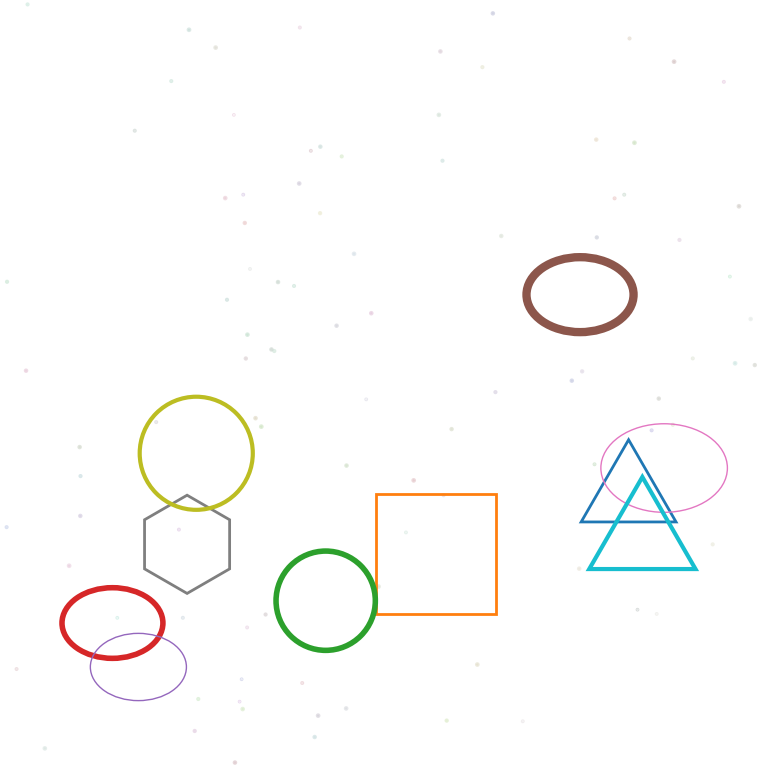[{"shape": "triangle", "thickness": 1, "radius": 0.36, "center": [0.816, 0.358]}, {"shape": "square", "thickness": 1, "radius": 0.39, "center": [0.567, 0.281]}, {"shape": "circle", "thickness": 2, "radius": 0.32, "center": [0.423, 0.22]}, {"shape": "oval", "thickness": 2, "radius": 0.33, "center": [0.146, 0.191]}, {"shape": "oval", "thickness": 0.5, "radius": 0.31, "center": [0.18, 0.134]}, {"shape": "oval", "thickness": 3, "radius": 0.35, "center": [0.753, 0.617]}, {"shape": "oval", "thickness": 0.5, "radius": 0.41, "center": [0.863, 0.392]}, {"shape": "hexagon", "thickness": 1, "radius": 0.32, "center": [0.243, 0.293]}, {"shape": "circle", "thickness": 1.5, "radius": 0.37, "center": [0.255, 0.411]}, {"shape": "triangle", "thickness": 1.5, "radius": 0.4, "center": [0.834, 0.301]}]